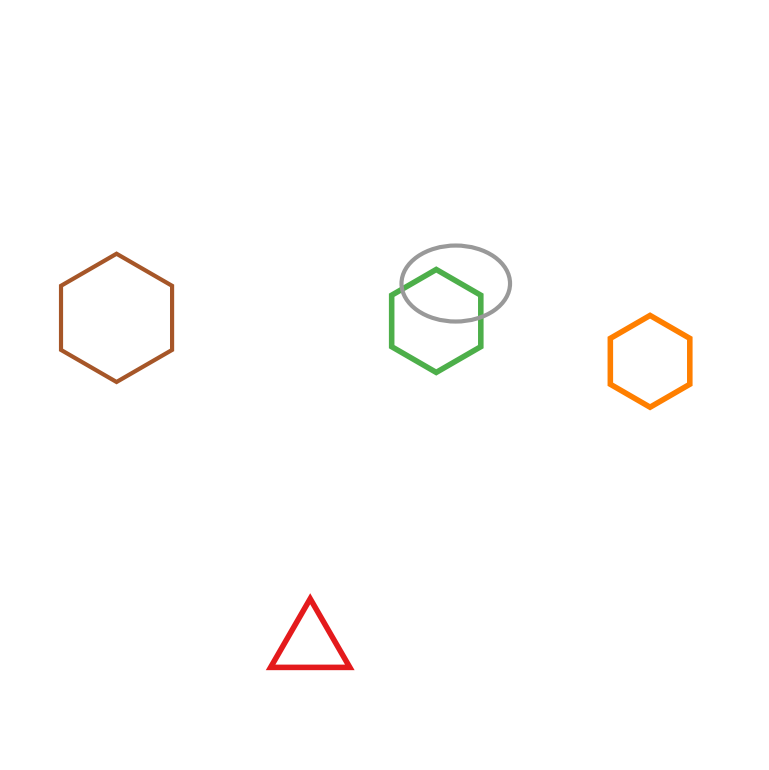[{"shape": "triangle", "thickness": 2, "radius": 0.3, "center": [0.403, 0.163]}, {"shape": "hexagon", "thickness": 2, "radius": 0.33, "center": [0.567, 0.583]}, {"shape": "hexagon", "thickness": 2, "radius": 0.3, "center": [0.844, 0.531]}, {"shape": "hexagon", "thickness": 1.5, "radius": 0.42, "center": [0.151, 0.587]}, {"shape": "oval", "thickness": 1.5, "radius": 0.35, "center": [0.592, 0.632]}]